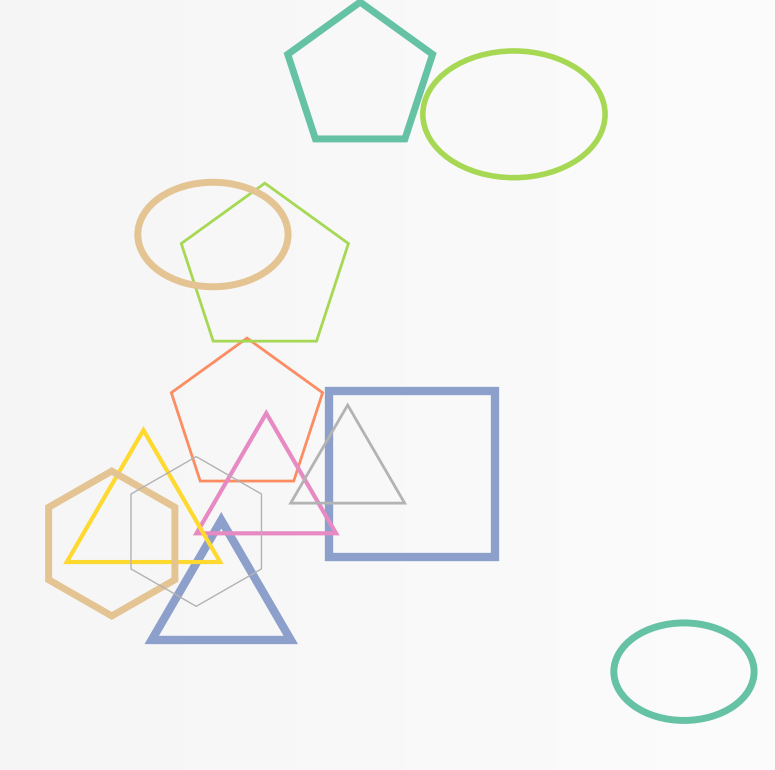[{"shape": "pentagon", "thickness": 2.5, "radius": 0.49, "center": [0.465, 0.899]}, {"shape": "oval", "thickness": 2.5, "radius": 0.45, "center": [0.883, 0.128]}, {"shape": "pentagon", "thickness": 1, "radius": 0.51, "center": [0.319, 0.458]}, {"shape": "square", "thickness": 3, "radius": 0.54, "center": [0.531, 0.385]}, {"shape": "triangle", "thickness": 3, "radius": 0.52, "center": [0.285, 0.221]}, {"shape": "triangle", "thickness": 1.5, "radius": 0.52, "center": [0.344, 0.359]}, {"shape": "pentagon", "thickness": 1, "radius": 0.57, "center": [0.342, 0.649]}, {"shape": "oval", "thickness": 2, "radius": 0.59, "center": [0.663, 0.852]}, {"shape": "triangle", "thickness": 1.5, "radius": 0.57, "center": [0.185, 0.327]}, {"shape": "hexagon", "thickness": 2.5, "radius": 0.47, "center": [0.144, 0.294]}, {"shape": "oval", "thickness": 2.5, "radius": 0.48, "center": [0.275, 0.695]}, {"shape": "hexagon", "thickness": 0.5, "radius": 0.49, "center": [0.253, 0.31]}, {"shape": "triangle", "thickness": 1, "radius": 0.42, "center": [0.449, 0.389]}]